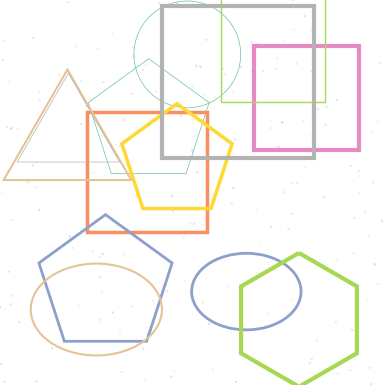[{"shape": "pentagon", "thickness": 0.5, "radius": 0.83, "center": [0.386, 0.682]}, {"shape": "circle", "thickness": 0.5, "radius": 0.69, "center": [0.486, 0.859]}, {"shape": "square", "thickness": 2.5, "radius": 0.78, "center": [0.381, 0.553]}, {"shape": "pentagon", "thickness": 2, "radius": 0.91, "center": [0.274, 0.261]}, {"shape": "oval", "thickness": 2, "radius": 0.71, "center": [0.64, 0.243]}, {"shape": "square", "thickness": 3, "radius": 0.68, "center": [0.796, 0.745]}, {"shape": "hexagon", "thickness": 3, "radius": 0.87, "center": [0.777, 0.169]}, {"shape": "square", "thickness": 1, "radius": 0.67, "center": [0.709, 0.871]}, {"shape": "pentagon", "thickness": 2.5, "radius": 0.75, "center": [0.46, 0.58]}, {"shape": "oval", "thickness": 1.5, "radius": 0.85, "center": [0.25, 0.196]}, {"shape": "triangle", "thickness": 1.5, "radius": 0.96, "center": [0.175, 0.628]}, {"shape": "triangle", "thickness": 0.5, "radius": 0.77, "center": [0.178, 0.656]}, {"shape": "square", "thickness": 3, "radius": 0.99, "center": [0.619, 0.786]}]